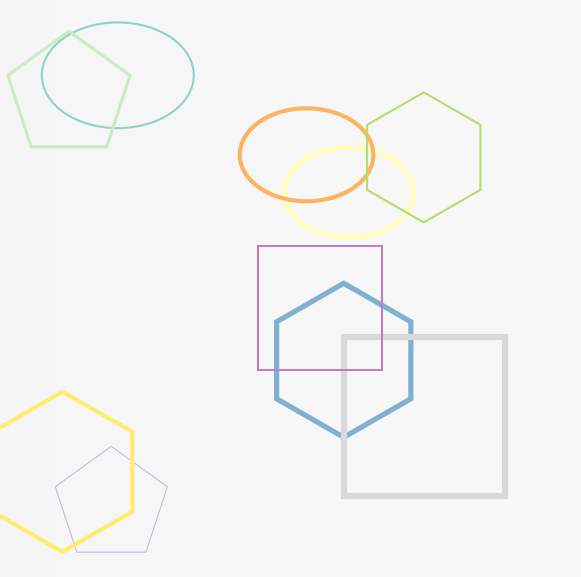[{"shape": "oval", "thickness": 1, "radius": 0.65, "center": [0.203, 0.869]}, {"shape": "oval", "thickness": 2, "radius": 0.56, "center": [0.6, 0.666]}, {"shape": "pentagon", "thickness": 0.5, "radius": 0.51, "center": [0.192, 0.125]}, {"shape": "hexagon", "thickness": 2.5, "radius": 0.67, "center": [0.591, 0.375]}, {"shape": "oval", "thickness": 2, "radius": 0.57, "center": [0.527, 0.731]}, {"shape": "hexagon", "thickness": 1, "radius": 0.56, "center": [0.729, 0.727]}, {"shape": "square", "thickness": 3, "radius": 0.69, "center": [0.73, 0.278]}, {"shape": "square", "thickness": 1, "radius": 0.54, "center": [0.55, 0.465]}, {"shape": "pentagon", "thickness": 1.5, "radius": 0.55, "center": [0.119, 0.834]}, {"shape": "hexagon", "thickness": 2, "radius": 0.69, "center": [0.108, 0.182]}]